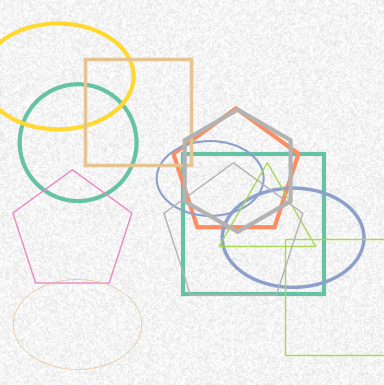[{"shape": "square", "thickness": 3, "radius": 0.91, "center": [0.659, 0.418]}, {"shape": "circle", "thickness": 3, "radius": 0.76, "center": [0.203, 0.63]}, {"shape": "pentagon", "thickness": 3, "radius": 0.85, "center": [0.613, 0.548]}, {"shape": "oval", "thickness": 1.5, "radius": 0.69, "center": [0.546, 0.536]}, {"shape": "oval", "thickness": 2.5, "radius": 0.92, "center": [0.761, 0.383]}, {"shape": "pentagon", "thickness": 1, "radius": 0.81, "center": [0.188, 0.396]}, {"shape": "square", "thickness": 1, "radius": 0.75, "center": [0.89, 0.228]}, {"shape": "triangle", "thickness": 1, "radius": 0.72, "center": [0.694, 0.432]}, {"shape": "oval", "thickness": 3, "radius": 0.98, "center": [0.151, 0.802]}, {"shape": "oval", "thickness": 0.5, "radius": 0.83, "center": [0.201, 0.157]}, {"shape": "square", "thickness": 2.5, "radius": 0.69, "center": [0.358, 0.71]}, {"shape": "pentagon", "thickness": 1, "radius": 0.95, "center": [0.606, 0.387]}, {"shape": "hexagon", "thickness": 3, "radius": 0.79, "center": [0.617, 0.557]}]